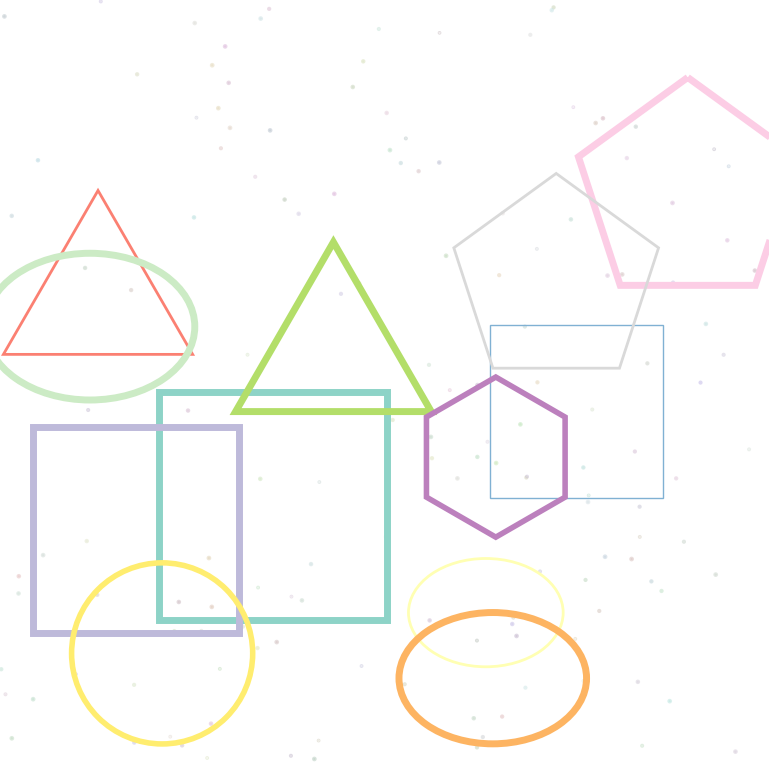[{"shape": "square", "thickness": 2.5, "radius": 0.74, "center": [0.355, 0.343]}, {"shape": "oval", "thickness": 1, "radius": 0.5, "center": [0.631, 0.204]}, {"shape": "square", "thickness": 2.5, "radius": 0.67, "center": [0.176, 0.312]}, {"shape": "triangle", "thickness": 1, "radius": 0.71, "center": [0.127, 0.611]}, {"shape": "square", "thickness": 0.5, "radius": 0.56, "center": [0.749, 0.465]}, {"shape": "oval", "thickness": 2.5, "radius": 0.61, "center": [0.64, 0.119]}, {"shape": "triangle", "thickness": 2.5, "radius": 0.73, "center": [0.433, 0.539]}, {"shape": "pentagon", "thickness": 2.5, "radius": 0.75, "center": [0.893, 0.75]}, {"shape": "pentagon", "thickness": 1, "radius": 0.7, "center": [0.722, 0.635]}, {"shape": "hexagon", "thickness": 2, "radius": 0.52, "center": [0.644, 0.406]}, {"shape": "oval", "thickness": 2.5, "radius": 0.68, "center": [0.117, 0.576]}, {"shape": "circle", "thickness": 2, "radius": 0.59, "center": [0.211, 0.151]}]